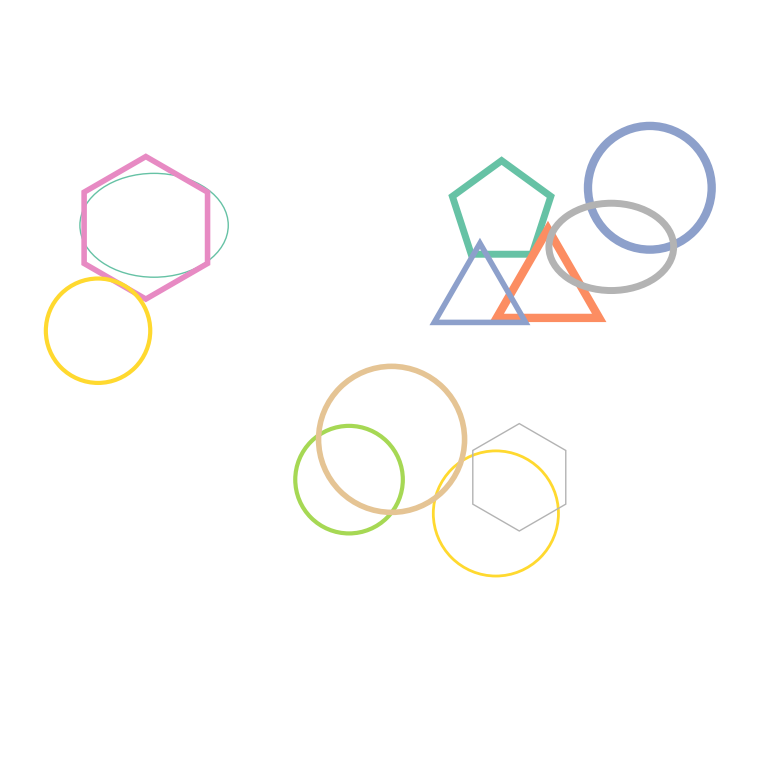[{"shape": "pentagon", "thickness": 2.5, "radius": 0.34, "center": [0.651, 0.724]}, {"shape": "oval", "thickness": 0.5, "radius": 0.48, "center": [0.2, 0.707]}, {"shape": "triangle", "thickness": 3, "radius": 0.38, "center": [0.712, 0.626]}, {"shape": "triangle", "thickness": 2, "radius": 0.34, "center": [0.623, 0.616]}, {"shape": "circle", "thickness": 3, "radius": 0.4, "center": [0.844, 0.756]}, {"shape": "hexagon", "thickness": 2, "radius": 0.46, "center": [0.189, 0.704]}, {"shape": "circle", "thickness": 1.5, "radius": 0.35, "center": [0.453, 0.377]}, {"shape": "circle", "thickness": 1, "radius": 0.41, "center": [0.644, 0.333]}, {"shape": "circle", "thickness": 1.5, "radius": 0.34, "center": [0.127, 0.57]}, {"shape": "circle", "thickness": 2, "radius": 0.47, "center": [0.509, 0.429]}, {"shape": "hexagon", "thickness": 0.5, "radius": 0.35, "center": [0.674, 0.38]}, {"shape": "oval", "thickness": 2.5, "radius": 0.4, "center": [0.794, 0.679]}]